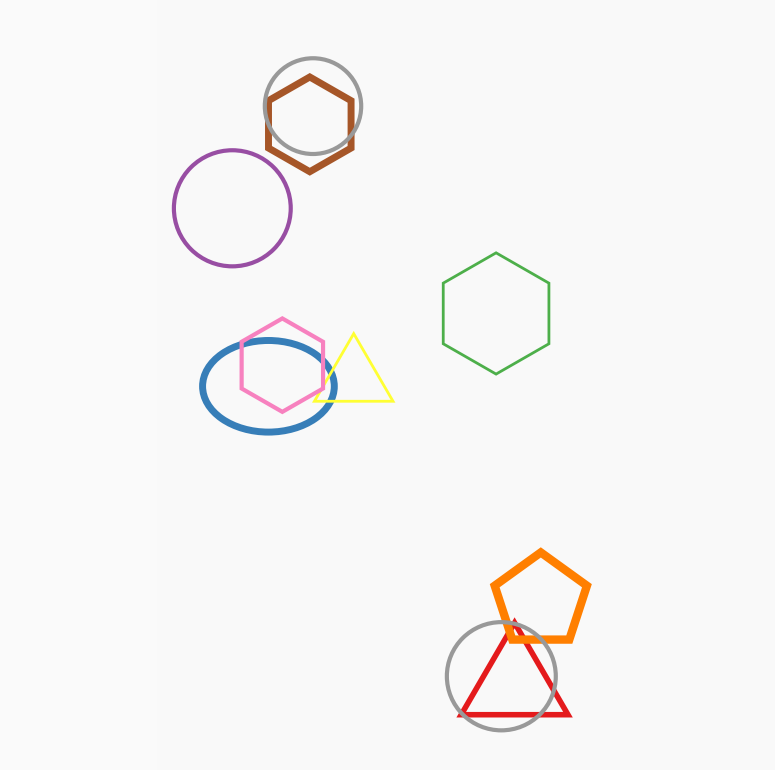[{"shape": "triangle", "thickness": 2, "radius": 0.4, "center": [0.664, 0.112]}, {"shape": "oval", "thickness": 2.5, "radius": 0.42, "center": [0.346, 0.498]}, {"shape": "hexagon", "thickness": 1, "radius": 0.39, "center": [0.64, 0.593]}, {"shape": "circle", "thickness": 1.5, "radius": 0.38, "center": [0.3, 0.729]}, {"shape": "pentagon", "thickness": 3, "radius": 0.31, "center": [0.698, 0.22]}, {"shape": "triangle", "thickness": 1, "radius": 0.29, "center": [0.456, 0.508]}, {"shape": "hexagon", "thickness": 2.5, "radius": 0.31, "center": [0.4, 0.839]}, {"shape": "hexagon", "thickness": 1.5, "radius": 0.3, "center": [0.364, 0.526]}, {"shape": "circle", "thickness": 1.5, "radius": 0.35, "center": [0.647, 0.122]}, {"shape": "circle", "thickness": 1.5, "radius": 0.31, "center": [0.404, 0.862]}]